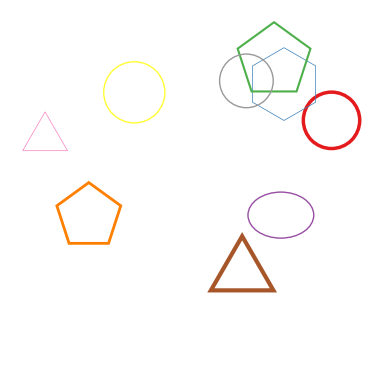[{"shape": "circle", "thickness": 2.5, "radius": 0.37, "center": [0.861, 0.687]}, {"shape": "hexagon", "thickness": 0.5, "radius": 0.47, "center": [0.738, 0.782]}, {"shape": "pentagon", "thickness": 1.5, "radius": 0.5, "center": [0.712, 0.843]}, {"shape": "oval", "thickness": 1, "radius": 0.43, "center": [0.73, 0.441]}, {"shape": "pentagon", "thickness": 2, "radius": 0.44, "center": [0.231, 0.439]}, {"shape": "circle", "thickness": 1, "radius": 0.4, "center": [0.349, 0.76]}, {"shape": "triangle", "thickness": 3, "radius": 0.47, "center": [0.629, 0.293]}, {"shape": "triangle", "thickness": 0.5, "radius": 0.34, "center": [0.117, 0.642]}, {"shape": "circle", "thickness": 1, "radius": 0.35, "center": [0.64, 0.79]}]